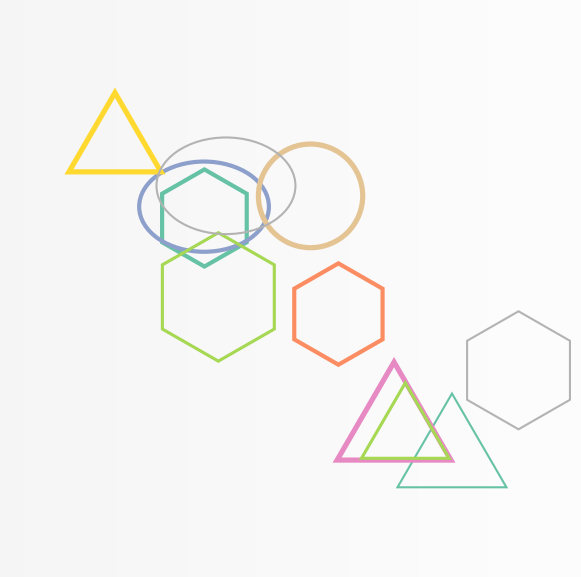[{"shape": "triangle", "thickness": 1, "radius": 0.54, "center": [0.778, 0.209]}, {"shape": "hexagon", "thickness": 2, "radius": 0.42, "center": [0.352, 0.622]}, {"shape": "hexagon", "thickness": 2, "radius": 0.44, "center": [0.582, 0.455]}, {"shape": "oval", "thickness": 2, "radius": 0.56, "center": [0.351, 0.641]}, {"shape": "triangle", "thickness": 2.5, "radius": 0.57, "center": [0.678, 0.259]}, {"shape": "hexagon", "thickness": 1.5, "radius": 0.56, "center": [0.376, 0.485]}, {"shape": "triangle", "thickness": 1.5, "radius": 0.44, "center": [0.697, 0.249]}, {"shape": "triangle", "thickness": 2.5, "radius": 0.46, "center": [0.198, 0.747]}, {"shape": "circle", "thickness": 2.5, "radius": 0.45, "center": [0.534, 0.66]}, {"shape": "hexagon", "thickness": 1, "radius": 0.51, "center": [0.892, 0.358]}, {"shape": "oval", "thickness": 1, "radius": 0.6, "center": [0.389, 0.677]}]